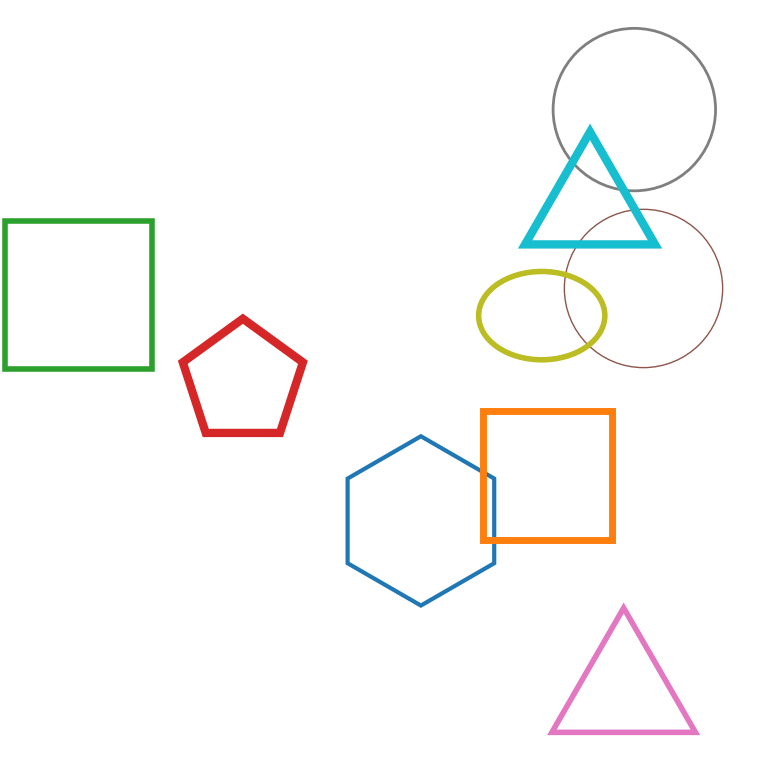[{"shape": "hexagon", "thickness": 1.5, "radius": 0.55, "center": [0.547, 0.324]}, {"shape": "square", "thickness": 2.5, "radius": 0.42, "center": [0.711, 0.382]}, {"shape": "square", "thickness": 2, "radius": 0.48, "center": [0.102, 0.617]}, {"shape": "pentagon", "thickness": 3, "radius": 0.41, "center": [0.315, 0.504]}, {"shape": "circle", "thickness": 0.5, "radius": 0.51, "center": [0.836, 0.625]}, {"shape": "triangle", "thickness": 2, "radius": 0.54, "center": [0.81, 0.103]}, {"shape": "circle", "thickness": 1, "radius": 0.53, "center": [0.824, 0.858]}, {"shape": "oval", "thickness": 2, "radius": 0.41, "center": [0.704, 0.59]}, {"shape": "triangle", "thickness": 3, "radius": 0.49, "center": [0.766, 0.731]}]